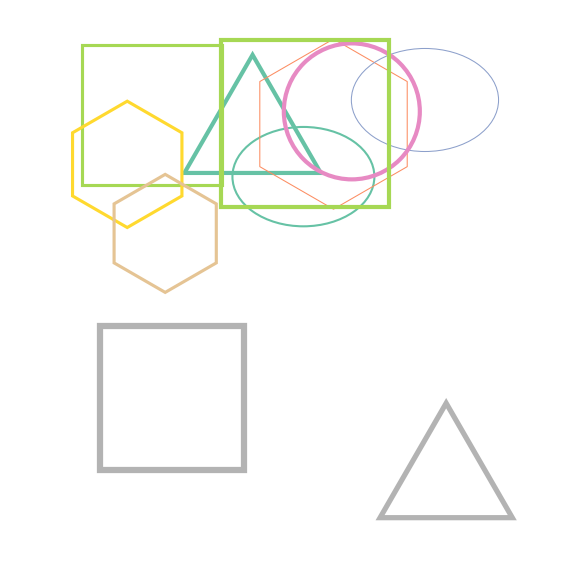[{"shape": "oval", "thickness": 1, "radius": 0.61, "center": [0.525, 0.693]}, {"shape": "triangle", "thickness": 2, "radius": 0.68, "center": [0.437, 0.768]}, {"shape": "hexagon", "thickness": 0.5, "radius": 0.74, "center": [0.578, 0.784]}, {"shape": "oval", "thickness": 0.5, "radius": 0.64, "center": [0.736, 0.826]}, {"shape": "circle", "thickness": 2, "radius": 0.59, "center": [0.609, 0.806]}, {"shape": "square", "thickness": 2, "radius": 0.72, "center": [0.528, 0.786]}, {"shape": "square", "thickness": 1.5, "radius": 0.61, "center": [0.263, 0.8]}, {"shape": "hexagon", "thickness": 1.5, "radius": 0.55, "center": [0.22, 0.715]}, {"shape": "hexagon", "thickness": 1.5, "radius": 0.51, "center": [0.286, 0.595]}, {"shape": "square", "thickness": 3, "radius": 0.62, "center": [0.298, 0.31]}, {"shape": "triangle", "thickness": 2.5, "radius": 0.66, "center": [0.773, 0.169]}]